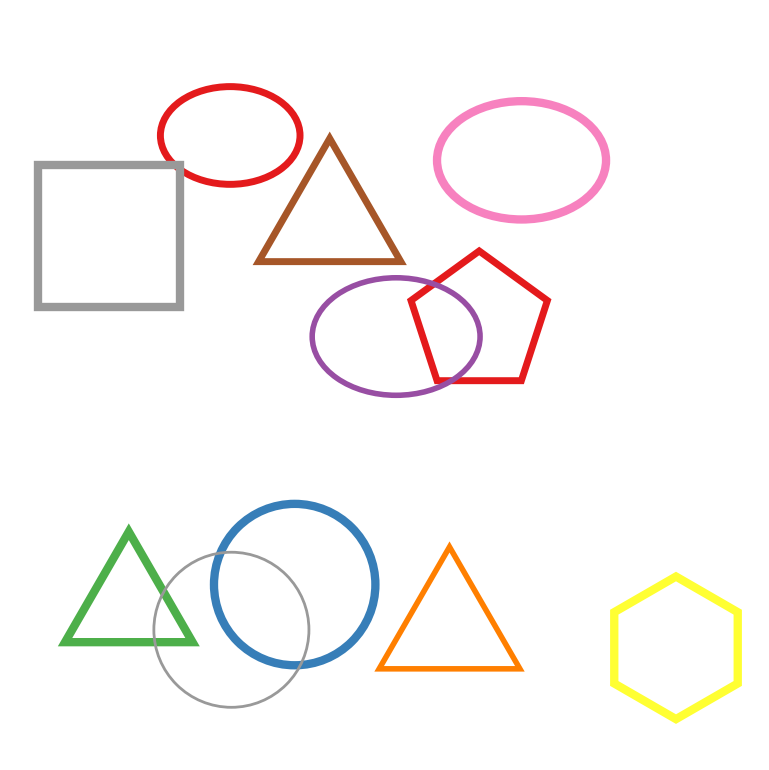[{"shape": "oval", "thickness": 2.5, "radius": 0.45, "center": [0.299, 0.824]}, {"shape": "pentagon", "thickness": 2.5, "radius": 0.47, "center": [0.622, 0.581]}, {"shape": "circle", "thickness": 3, "radius": 0.52, "center": [0.383, 0.241]}, {"shape": "triangle", "thickness": 3, "radius": 0.48, "center": [0.167, 0.214]}, {"shape": "oval", "thickness": 2, "radius": 0.55, "center": [0.514, 0.563]}, {"shape": "triangle", "thickness": 2, "radius": 0.53, "center": [0.584, 0.184]}, {"shape": "hexagon", "thickness": 3, "radius": 0.46, "center": [0.878, 0.159]}, {"shape": "triangle", "thickness": 2.5, "radius": 0.53, "center": [0.428, 0.714]}, {"shape": "oval", "thickness": 3, "radius": 0.55, "center": [0.677, 0.792]}, {"shape": "square", "thickness": 3, "radius": 0.46, "center": [0.142, 0.694]}, {"shape": "circle", "thickness": 1, "radius": 0.5, "center": [0.301, 0.182]}]